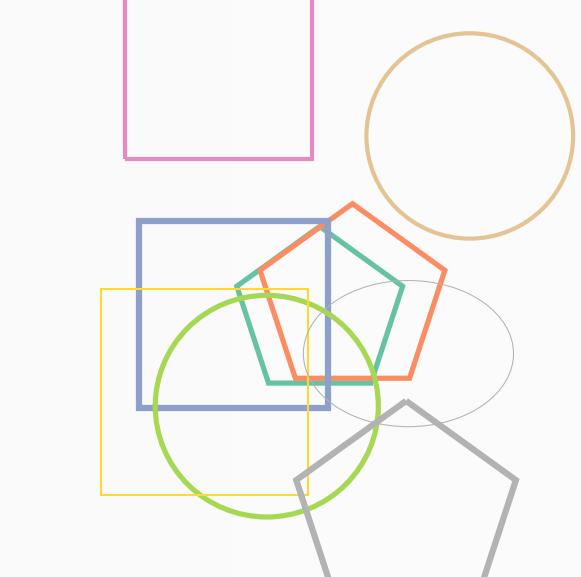[{"shape": "pentagon", "thickness": 2.5, "radius": 0.75, "center": [0.55, 0.457]}, {"shape": "pentagon", "thickness": 2.5, "radius": 0.84, "center": [0.606, 0.479]}, {"shape": "square", "thickness": 3, "radius": 0.81, "center": [0.401, 0.454]}, {"shape": "square", "thickness": 2, "radius": 0.8, "center": [0.376, 0.884]}, {"shape": "circle", "thickness": 2.5, "radius": 0.96, "center": [0.459, 0.296]}, {"shape": "square", "thickness": 1, "radius": 0.89, "center": [0.352, 0.321]}, {"shape": "circle", "thickness": 2, "radius": 0.89, "center": [0.808, 0.764]}, {"shape": "oval", "thickness": 0.5, "radius": 0.9, "center": [0.703, 0.387]}, {"shape": "pentagon", "thickness": 3, "radius": 0.99, "center": [0.699, 0.106]}]